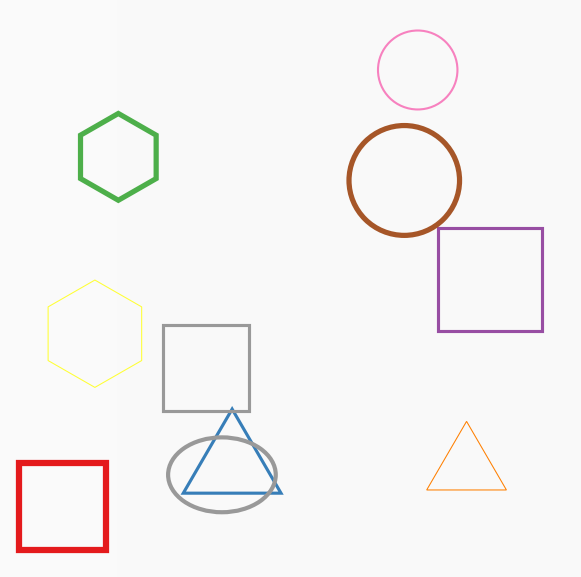[{"shape": "square", "thickness": 3, "radius": 0.38, "center": [0.108, 0.122]}, {"shape": "triangle", "thickness": 1.5, "radius": 0.49, "center": [0.399, 0.194]}, {"shape": "hexagon", "thickness": 2.5, "radius": 0.38, "center": [0.204, 0.727]}, {"shape": "square", "thickness": 1.5, "radius": 0.45, "center": [0.842, 0.515]}, {"shape": "triangle", "thickness": 0.5, "radius": 0.4, "center": [0.803, 0.19]}, {"shape": "hexagon", "thickness": 0.5, "radius": 0.46, "center": [0.163, 0.421]}, {"shape": "circle", "thickness": 2.5, "radius": 0.48, "center": [0.696, 0.687]}, {"shape": "circle", "thickness": 1, "radius": 0.34, "center": [0.719, 0.878]}, {"shape": "oval", "thickness": 2, "radius": 0.46, "center": [0.382, 0.177]}, {"shape": "square", "thickness": 1.5, "radius": 0.37, "center": [0.355, 0.362]}]